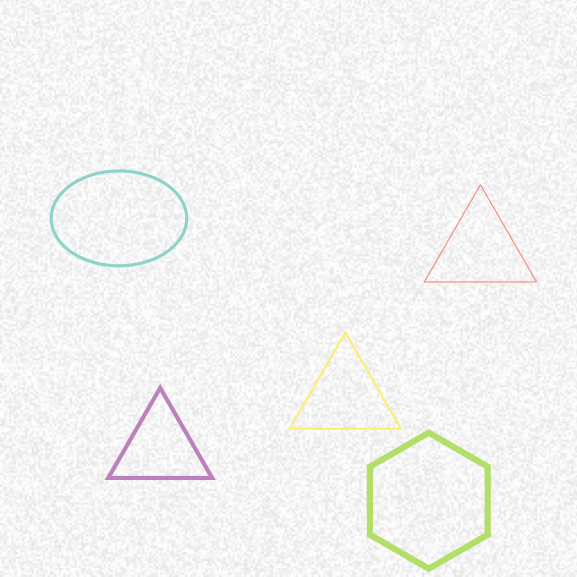[{"shape": "oval", "thickness": 1.5, "radius": 0.59, "center": [0.206, 0.621]}, {"shape": "triangle", "thickness": 0.5, "radius": 0.56, "center": [0.832, 0.567]}, {"shape": "hexagon", "thickness": 3, "radius": 0.59, "center": [0.743, 0.132]}, {"shape": "triangle", "thickness": 2, "radius": 0.52, "center": [0.277, 0.224]}, {"shape": "triangle", "thickness": 1, "radius": 0.56, "center": [0.598, 0.312]}]